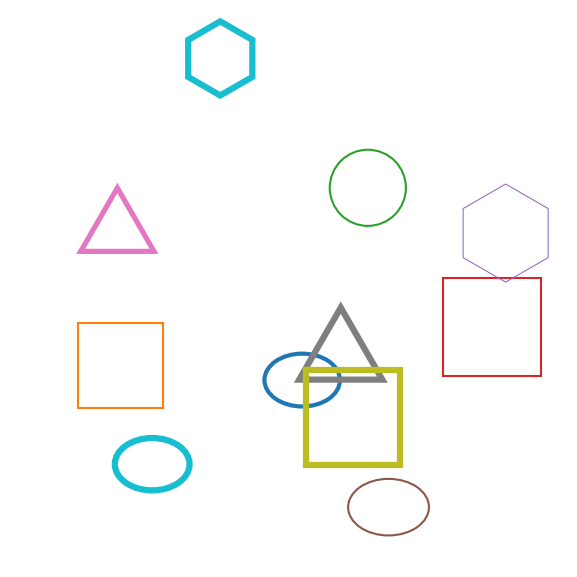[{"shape": "oval", "thickness": 2, "radius": 0.33, "center": [0.523, 0.341]}, {"shape": "square", "thickness": 1, "radius": 0.37, "center": [0.208, 0.366]}, {"shape": "circle", "thickness": 1, "radius": 0.33, "center": [0.637, 0.674]}, {"shape": "square", "thickness": 1, "radius": 0.42, "center": [0.852, 0.434]}, {"shape": "hexagon", "thickness": 0.5, "radius": 0.42, "center": [0.876, 0.595]}, {"shape": "oval", "thickness": 1, "radius": 0.35, "center": [0.673, 0.121]}, {"shape": "triangle", "thickness": 2.5, "radius": 0.37, "center": [0.203, 0.6]}, {"shape": "triangle", "thickness": 3, "radius": 0.42, "center": [0.59, 0.383]}, {"shape": "square", "thickness": 3, "radius": 0.41, "center": [0.611, 0.277]}, {"shape": "oval", "thickness": 3, "radius": 0.32, "center": [0.264, 0.195]}, {"shape": "hexagon", "thickness": 3, "radius": 0.32, "center": [0.381, 0.898]}]